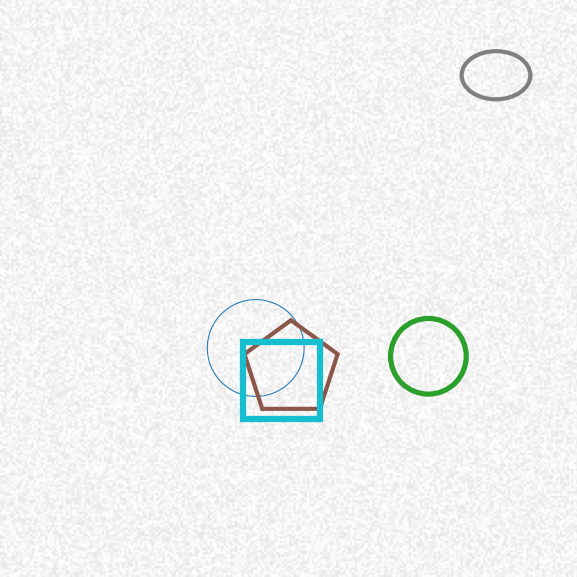[{"shape": "circle", "thickness": 0.5, "radius": 0.42, "center": [0.443, 0.397]}, {"shape": "circle", "thickness": 2.5, "radius": 0.33, "center": [0.742, 0.382]}, {"shape": "pentagon", "thickness": 2, "radius": 0.42, "center": [0.504, 0.36]}, {"shape": "oval", "thickness": 2, "radius": 0.3, "center": [0.859, 0.869]}, {"shape": "square", "thickness": 3, "radius": 0.33, "center": [0.488, 0.341]}]